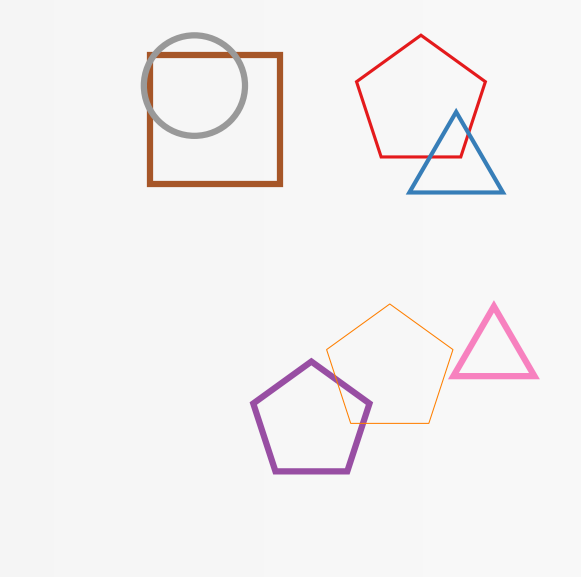[{"shape": "pentagon", "thickness": 1.5, "radius": 0.58, "center": [0.724, 0.822]}, {"shape": "triangle", "thickness": 2, "radius": 0.46, "center": [0.785, 0.712]}, {"shape": "pentagon", "thickness": 3, "radius": 0.53, "center": [0.536, 0.268]}, {"shape": "pentagon", "thickness": 0.5, "radius": 0.57, "center": [0.671, 0.358]}, {"shape": "square", "thickness": 3, "radius": 0.56, "center": [0.37, 0.792]}, {"shape": "triangle", "thickness": 3, "radius": 0.4, "center": [0.85, 0.388]}, {"shape": "circle", "thickness": 3, "radius": 0.44, "center": [0.335, 0.851]}]